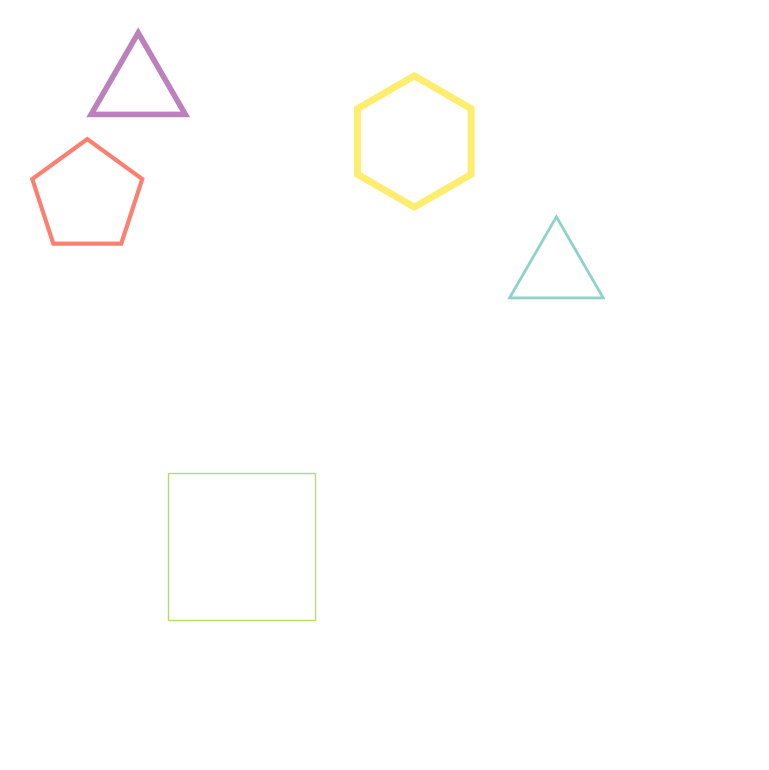[{"shape": "triangle", "thickness": 1, "radius": 0.35, "center": [0.723, 0.648]}, {"shape": "pentagon", "thickness": 1.5, "radius": 0.38, "center": [0.113, 0.744]}, {"shape": "square", "thickness": 0.5, "radius": 0.48, "center": [0.314, 0.291]}, {"shape": "triangle", "thickness": 2, "radius": 0.35, "center": [0.18, 0.887]}, {"shape": "hexagon", "thickness": 2.5, "radius": 0.43, "center": [0.538, 0.816]}]